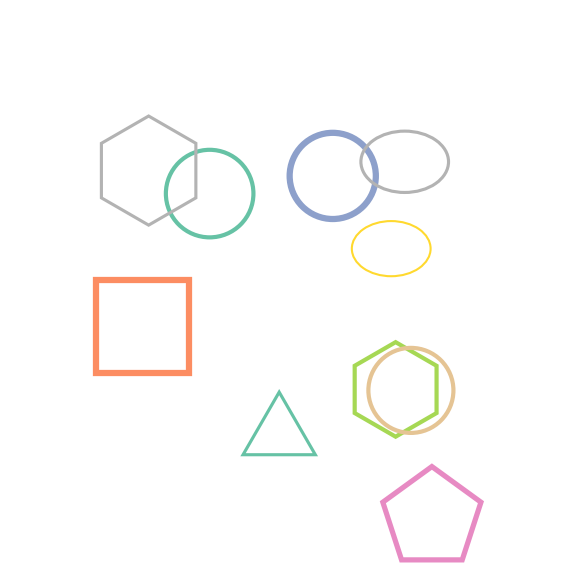[{"shape": "circle", "thickness": 2, "radius": 0.38, "center": [0.363, 0.664]}, {"shape": "triangle", "thickness": 1.5, "radius": 0.36, "center": [0.483, 0.248]}, {"shape": "square", "thickness": 3, "radius": 0.4, "center": [0.246, 0.434]}, {"shape": "circle", "thickness": 3, "radius": 0.37, "center": [0.576, 0.695]}, {"shape": "pentagon", "thickness": 2.5, "radius": 0.45, "center": [0.748, 0.102]}, {"shape": "hexagon", "thickness": 2, "radius": 0.41, "center": [0.685, 0.325]}, {"shape": "oval", "thickness": 1, "radius": 0.34, "center": [0.677, 0.569]}, {"shape": "circle", "thickness": 2, "radius": 0.37, "center": [0.712, 0.323]}, {"shape": "oval", "thickness": 1.5, "radius": 0.38, "center": [0.701, 0.719]}, {"shape": "hexagon", "thickness": 1.5, "radius": 0.47, "center": [0.257, 0.704]}]